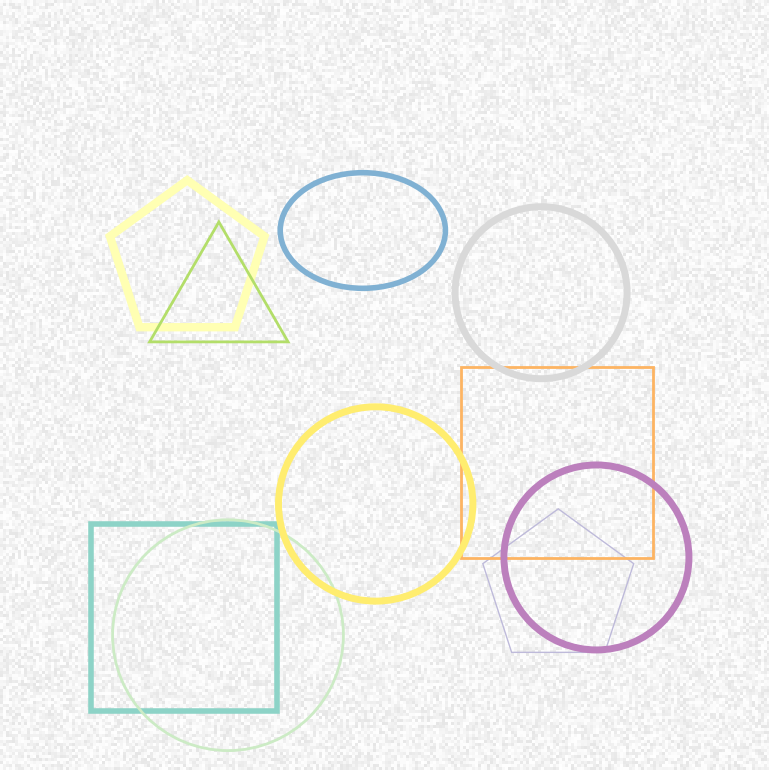[{"shape": "square", "thickness": 2, "radius": 0.61, "center": [0.239, 0.198]}, {"shape": "pentagon", "thickness": 3, "radius": 0.53, "center": [0.243, 0.66]}, {"shape": "pentagon", "thickness": 0.5, "radius": 0.52, "center": [0.725, 0.236]}, {"shape": "oval", "thickness": 2, "radius": 0.54, "center": [0.471, 0.701]}, {"shape": "square", "thickness": 1, "radius": 0.62, "center": [0.723, 0.399]}, {"shape": "triangle", "thickness": 1, "radius": 0.52, "center": [0.284, 0.608]}, {"shape": "circle", "thickness": 2.5, "radius": 0.56, "center": [0.703, 0.62]}, {"shape": "circle", "thickness": 2.5, "radius": 0.6, "center": [0.775, 0.276]}, {"shape": "circle", "thickness": 1, "radius": 0.75, "center": [0.296, 0.175]}, {"shape": "circle", "thickness": 2.5, "radius": 0.63, "center": [0.488, 0.346]}]